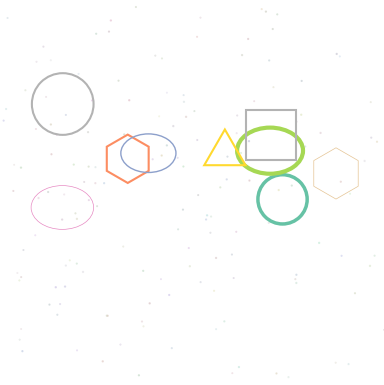[{"shape": "circle", "thickness": 2.5, "radius": 0.32, "center": [0.734, 0.482]}, {"shape": "hexagon", "thickness": 1.5, "radius": 0.31, "center": [0.332, 0.588]}, {"shape": "oval", "thickness": 1, "radius": 0.36, "center": [0.385, 0.602]}, {"shape": "oval", "thickness": 0.5, "radius": 0.41, "center": [0.162, 0.461]}, {"shape": "oval", "thickness": 3, "radius": 0.43, "center": [0.701, 0.609]}, {"shape": "triangle", "thickness": 1.5, "radius": 0.31, "center": [0.584, 0.602]}, {"shape": "hexagon", "thickness": 0.5, "radius": 0.33, "center": [0.873, 0.55]}, {"shape": "circle", "thickness": 1.5, "radius": 0.4, "center": [0.163, 0.73]}, {"shape": "square", "thickness": 1.5, "radius": 0.32, "center": [0.704, 0.65]}]